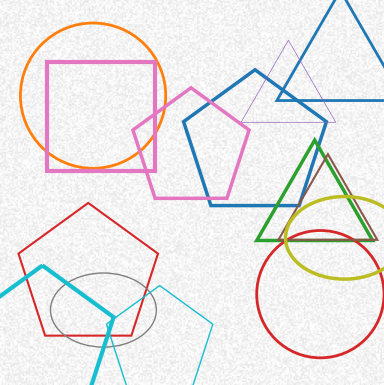[{"shape": "pentagon", "thickness": 2.5, "radius": 0.98, "center": [0.662, 0.624]}, {"shape": "triangle", "thickness": 2, "radius": 0.95, "center": [0.884, 0.834]}, {"shape": "circle", "thickness": 2, "radius": 0.94, "center": [0.242, 0.752]}, {"shape": "triangle", "thickness": 2.5, "radius": 0.87, "center": [0.817, 0.462]}, {"shape": "circle", "thickness": 2, "radius": 0.83, "center": [0.832, 0.236]}, {"shape": "pentagon", "thickness": 1.5, "radius": 0.95, "center": [0.229, 0.282]}, {"shape": "triangle", "thickness": 0.5, "radius": 0.71, "center": [0.749, 0.753]}, {"shape": "triangle", "thickness": 1.5, "radius": 0.74, "center": [0.852, 0.451]}, {"shape": "square", "thickness": 3, "radius": 0.7, "center": [0.263, 0.697]}, {"shape": "pentagon", "thickness": 2.5, "radius": 0.79, "center": [0.496, 0.613]}, {"shape": "oval", "thickness": 1, "radius": 0.69, "center": [0.269, 0.195]}, {"shape": "oval", "thickness": 2.5, "radius": 0.77, "center": [0.895, 0.382]}, {"shape": "pentagon", "thickness": 1, "radius": 0.73, "center": [0.415, 0.113]}, {"shape": "pentagon", "thickness": 3, "radius": 0.97, "center": [0.11, 0.116]}]